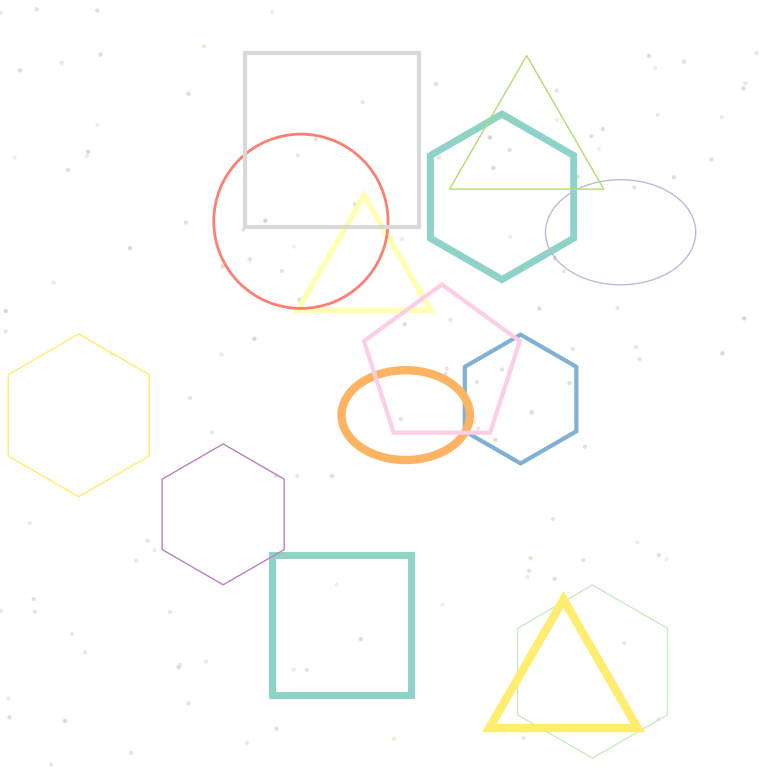[{"shape": "square", "thickness": 2.5, "radius": 0.45, "center": [0.444, 0.188]}, {"shape": "hexagon", "thickness": 2.5, "radius": 0.54, "center": [0.652, 0.744]}, {"shape": "triangle", "thickness": 2, "radius": 0.5, "center": [0.473, 0.647]}, {"shape": "oval", "thickness": 0.5, "radius": 0.49, "center": [0.806, 0.698]}, {"shape": "circle", "thickness": 1, "radius": 0.57, "center": [0.391, 0.713]}, {"shape": "hexagon", "thickness": 1.5, "radius": 0.42, "center": [0.676, 0.482]}, {"shape": "oval", "thickness": 3, "radius": 0.42, "center": [0.527, 0.461]}, {"shape": "triangle", "thickness": 0.5, "radius": 0.58, "center": [0.684, 0.812]}, {"shape": "pentagon", "thickness": 1.5, "radius": 0.53, "center": [0.574, 0.524]}, {"shape": "square", "thickness": 1.5, "radius": 0.56, "center": [0.431, 0.818]}, {"shape": "hexagon", "thickness": 0.5, "radius": 0.46, "center": [0.29, 0.332]}, {"shape": "hexagon", "thickness": 0.5, "radius": 0.56, "center": [0.769, 0.128]}, {"shape": "hexagon", "thickness": 0.5, "radius": 0.53, "center": [0.102, 0.461]}, {"shape": "triangle", "thickness": 3, "radius": 0.56, "center": [0.732, 0.11]}]